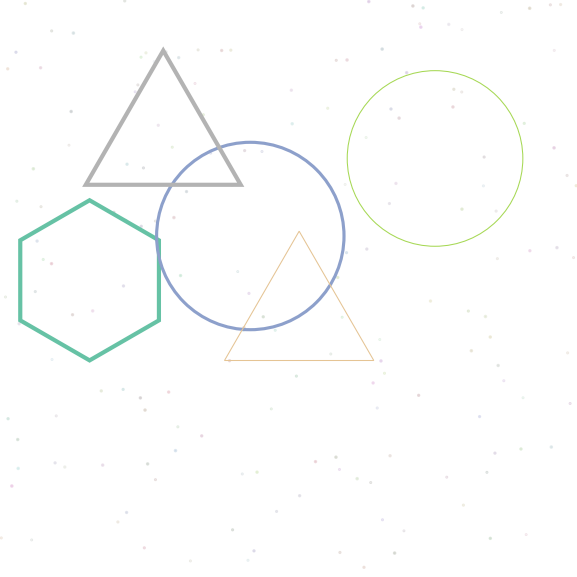[{"shape": "hexagon", "thickness": 2, "radius": 0.69, "center": [0.155, 0.514]}, {"shape": "circle", "thickness": 1.5, "radius": 0.81, "center": [0.433, 0.59]}, {"shape": "circle", "thickness": 0.5, "radius": 0.76, "center": [0.753, 0.725]}, {"shape": "triangle", "thickness": 0.5, "radius": 0.75, "center": [0.518, 0.45]}, {"shape": "triangle", "thickness": 2, "radius": 0.77, "center": [0.283, 0.757]}]